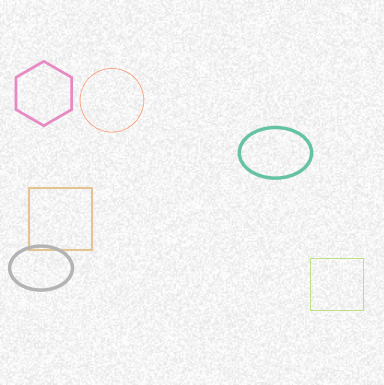[{"shape": "oval", "thickness": 2.5, "radius": 0.47, "center": [0.715, 0.603]}, {"shape": "circle", "thickness": 0.5, "radius": 0.41, "center": [0.291, 0.74]}, {"shape": "hexagon", "thickness": 2, "radius": 0.42, "center": [0.114, 0.757]}, {"shape": "square", "thickness": 0.5, "radius": 0.34, "center": [0.874, 0.263]}, {"shape": "square", "thickness": 1.5, "radius": 0.41, "center": [0.158, 0.431]}, {"shape": "oval", "thickness": 2.5, "radius": 0.41, "center": [0.107, 0.304]}]